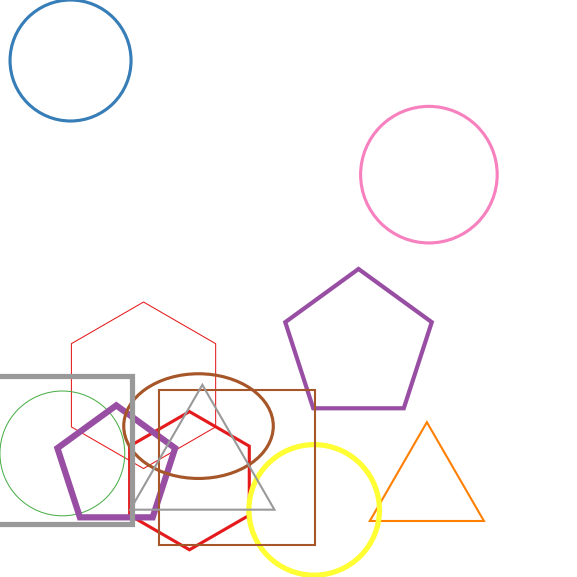[{"shape": "hexagon", "thickness": 0.5, "radius": 0.72, "center": [0.249, 0.332]}, {"shape": "hexagon", "thickness": 1.5, "radius": 0.6, "center": [0.328, 0.167]}, {"shape": "circle", "thickness": 1.5, "radius": 0.52, "center": [0.122, 0.894]}, {"shape": "circle", "thickness": 0.5, "radius": 0.54, "center": [0.108, 0.214]}, {"shape": "pentagon", "thickness": 2, "radius": 0.67, "center": [0.621, 0.4]}, {"shape": "pentagon", "thickness": 3, "radius": 0.54, "center": [0.201, 0.19]}, {"shape": "triangle", "thickness": 1, "radius": 0.57, "center": [0.739, 0.154]}, {"shape": "circle", "thickness": 2.5, "radius": 0.57, "center": [0.544, 0.116]}, {"shape": "square", "thickness": 1, "radius": 0.67, "center": [0.411, 0.19]}, {"shape": "oval", "thickness": 1.5, "radius": 0.65, "center": [0.344, 0.261]}, {"shape": "circle", "thickness": 1.5, "radius": 0.59, "center": [0.743, 0.697]}, {"shape": "triangle", "thickness": 1, "radius": 0.72, "center": [0.35, 0.189]}, {"shape": "square", "thickness": 2.5, "radius": 0.64, "center": [0.1, 0.221]}]